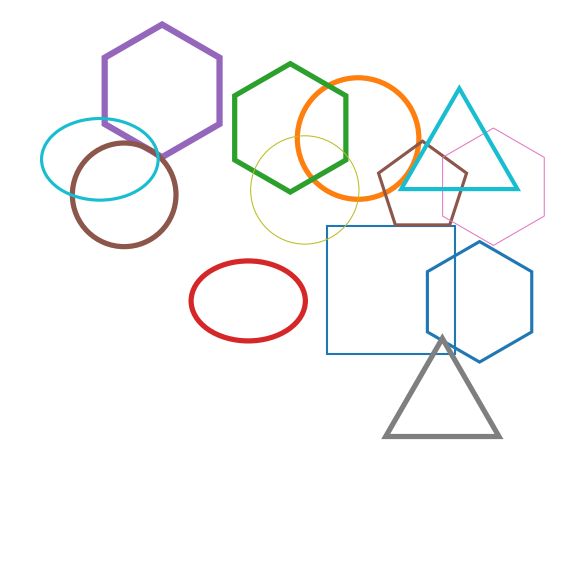[{"shape": "hexagon", "thickness": 1.5, "radius": 0.52, "center": [0.83, 0.477]}, {"shape": "square", "thickness": 1, "radius": 0.55, "center": [0.677, 0.497]}, {"shape": "circle", "thickness": 2.5, "radius": 0.53, "center": [0.62, 0.759]}, {"shape": "hexagon", "thickness": 2.5, "radius": 0.56, "center": [0.503, 0.778]}, {"shape": "oval", "thickness": 2.5, "radius": 0.49, "center": [0.43, 0.478]}, {"shape": "hexagon", "thickness": 3, "radius": 0.57, "center": [0.281, 0.842]}, {"shape": "circle", "thickness": 2.5, "radius": 0.45, "center": [0.215, 0.662]}, {"shape": "pentagon", "thickness": 1.5, "radius": 0.4, "center": [0.732, 0.675]}, {"shape": "hexagon", "thickness": 0.5, "radius": 0.51, "center": [0.854, 0.676]}, {"shape": "triangle", "thickness": 2.5, "radius": 0.57, "center": [0.766, 0.3]}, {"shape": "circle", "thickness": 0.5, "radius": 0.47, "center": [0.528, 0.67]}, {"shape": "triangle", "thickness": 2, "radius": 0.58, "center": [0.795, 0.73]}, {"shape": "oval", "thickness": 1.5, "radius": 0.5, "center": [0.173, 0.723]}]